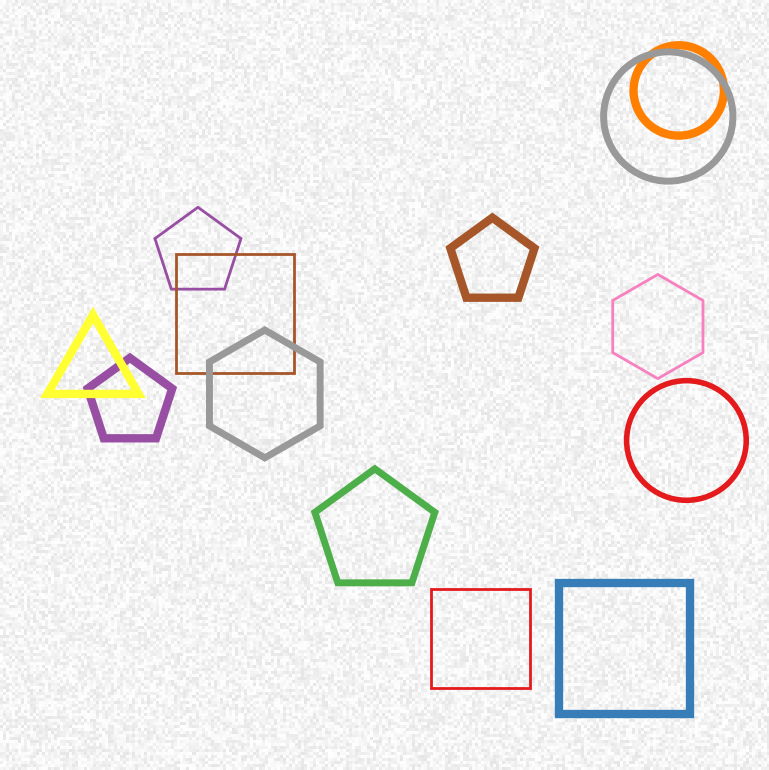[{"shape": "circle", "thickness": 2, "radius": 0.39, "center": [0.891, 0.428]}, {"shape": "square", "thickness": 1, "radius": 0.32, "center": [0.624, 0.171]}, {"shape": "square", "thickness": 3, "radius": 0.42, "center": [0.811, 0.157]}, {"shape": "pentagon", "thickness": 2.5, "radius": 0.41, "center": [0.487, 0.309]}, {"shape": "pentagon", "thickness": 3, "radius": 0.29, "center": [0.169, 0.477]}, {"shape": "pentagon", "thickness": 1, "radius": 0.29, "center": [0.257, 0.672]}, {"shape": "circle", "thickness": 3, "radius": 0.29, "center": [0.881, 0.883]}, {"shape": "triangle", "thickness": 3, "radius": 0.34, "center": [0.121, 0.523]}, {"shape": "square", "thickness": 1, "radius": 0.38, "center": [0.305, 0.593]}, {"shape": "pentagon", "thickness": 3, "radius": 0.29, "center": [0.639, 0.66]}, {"shape": "hexagon", "thickness": 1, "radius": 0.34, "center": [0.854, 0.576]}, {"shape": "circle", "thickness": 2.5, "radius": 0.42, "center": [0.868, 0.849]}, {"shape": "hexagon", "thickness": 2.5, "radius": 0.41, "center": [0.344, 0.488]}]